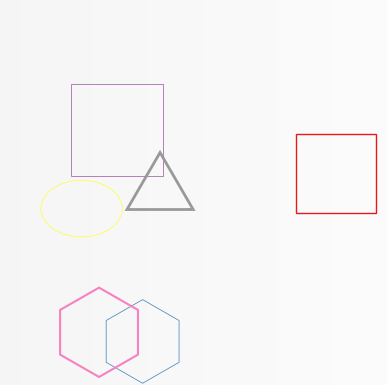[{"shape": "square", "thickness": 1, "radius": 0.51, "center": [0.868, 0.548]}, {"shape": "hexagon", "thickness": 0.5, "radius": 0.54, "center": [0.368, 0.113]}, {"shape": "square", "thickness": 0.5, "radius": 0.6, "center": [0.303, 0.663]}, {"shape": "oval", "thickness": 0.5, "radius": 0.53, "center": [0.211, 0.458]}, {"shape": "hexagon", "thickness": 1.5, "radius": 0.58, "center": [0.256, 0.137]}, {"shape": "triangle", "thickness": 2, "radius": 0.49, "center": [0.413, 0.505]}]